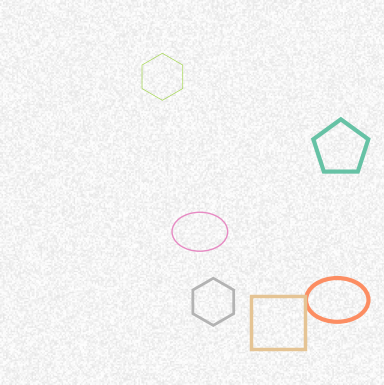[{"shape": "pentagon", "thickness": 3, "radius": 0.38, "center": [0.885, 0.615]}, {"shape": "oval", "thickness": 3, "radius": 0.41, "center": [0.876, 0.221]}, {"shape": "oval", "thickness": 1, "radius": 0.36, "center": [0.519, 0.398]}, {"shape": "hexagon", "thickness": 0.5, "radius": 0.31, "center": [0.422, 0.801]}, {"shape": "square", "thickness": 2.5, "radius": 0.35, "center": [0.722, 0.162]}, {"shape": "hexagon", "thickness": 2, "radius": 0.31, "center": [0.554, 0.216]}]